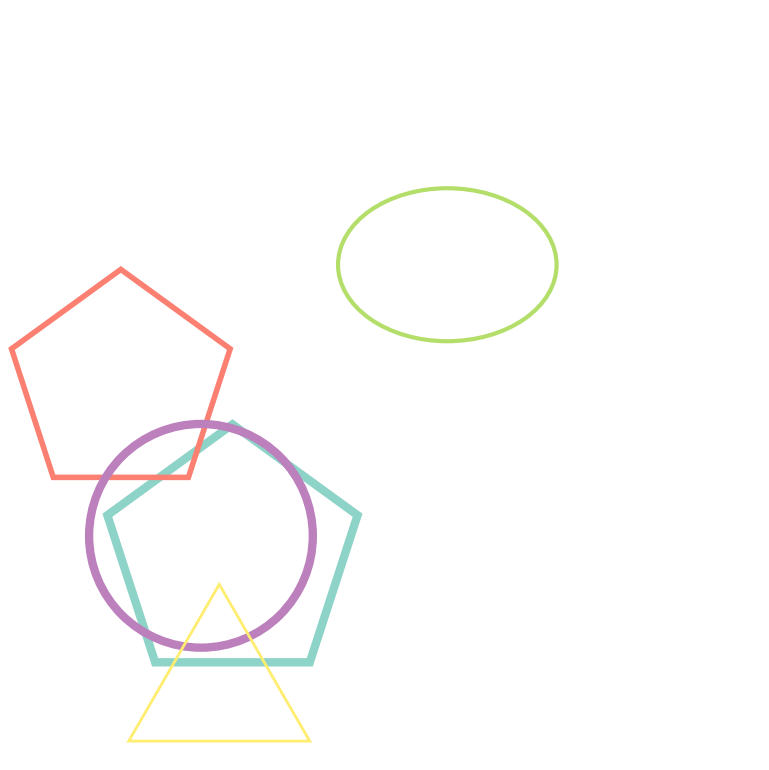[{"shape": "pentagon", "thickness": 3, "radius": 0.85, "center": [0.302, 0.278]}, {"shape": "pentagon", "thickness": 2, "radius": 0.75, "center": [0.157, 0.501]}, {"shape": "oval", "thickness": 1.5, "radius": 0.71, "center": [0.581, 0.656]}, {"shape": "circle", "thickness": 3, "radius": 0.73, "center": [0.261, 0.304]}, {"shape": "triangle", "thickness": 1, "radius": 0.68, "center": [0.285, 0.105]}]